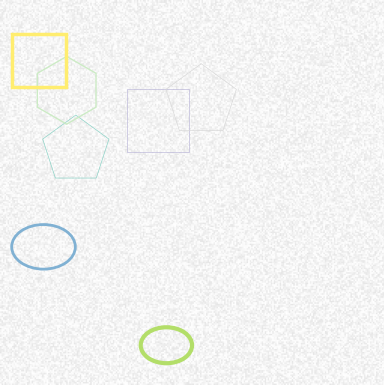[{"shape": "pentagon", "thickness": 0.5, "radius": 0.45, "center": [0.197, 0.611]}, {"shape": "square", "thickness": 0.5, "radius": 0.4, "center": [0.409, 0.687]}, {"shape": "oval", "thickness": 2, "radius": 0.41, "center": [0.113, 0.359]}, {"shape": "oval", "thickness": 3, "radius": 0.33, "center": [0.432, 0.103]}, {"shape": "pentagon", "thickness": 0.5, "radius": 0.48, "center": [0.523, 0.738]}, {"shape": "hexagon", "thickness": 1, "radius": 0.44, "center": [0.173, 0.766]}, {"shape": "square", "thickness": 2.5, "radius": 0.35, "center": [0.101, 0.844]}]